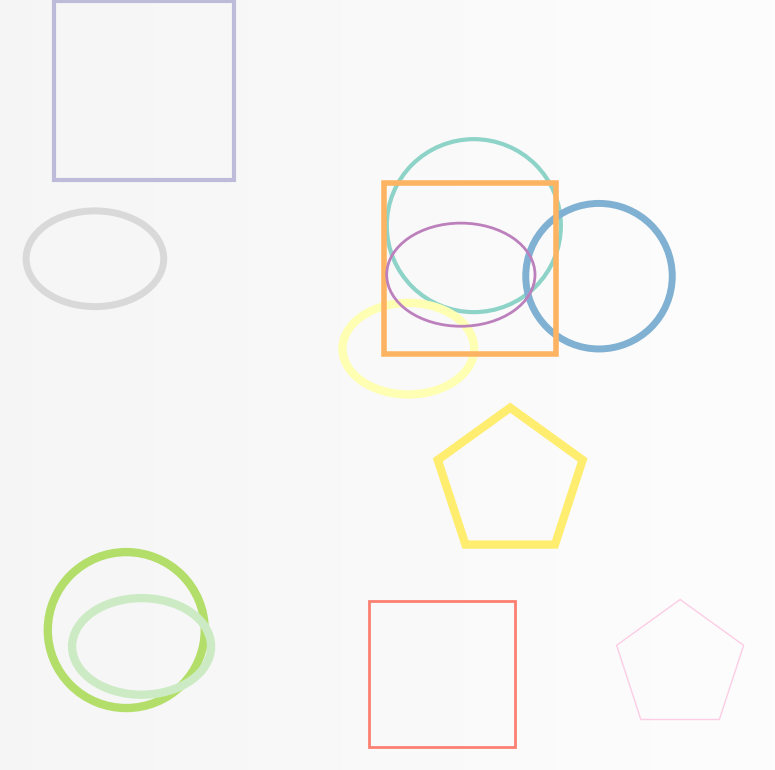[{"shape": "circle", "thickness": 1.5, "radius": 0.56, "center": [0.611, 0.707]}, {"shape": "oval", "thickness": 3, "radius": 0.42, "center": [0.527, 0.547]}, {"shape": "square", "thickness": 1.5, "radius": 0.58, "center": [0.185, 0.883]}, {"shape": "square", "thickness": 1, "radius": 0.47, "center": [0.57, 0.125]}, {"shape": "circle", "thickness": 2.5, "radius": 0.47, "center": [0.773, 0.641]}, {"shape": "square", "thickness": 2, "radius": 0.55, "center": [0.606, 0.651]}, {"shape": "circle", "thickness": 3, "radius": 0.51, "center": [0.163, 0.182]}, {"shape": "pentagon", "thickness": 0.5, "radius": 0.43, "center": [0.878, 0.135]}, {"shape": "oval", "thickness": 2.5, "radius": 0.44, "center": [0.122, 0.664]}, {"shape": "oval", "thickness": 1, "radius": 0.48, "center": [0.595, 0.643]}, {"shape": "oval", "thickness": 3, "radius": 0.45, "center": [0.183, 0.161]}, {"shape": "pentagon", "thickness": 3, "radius": 0.49, "center": [0.658, 0.372]}]